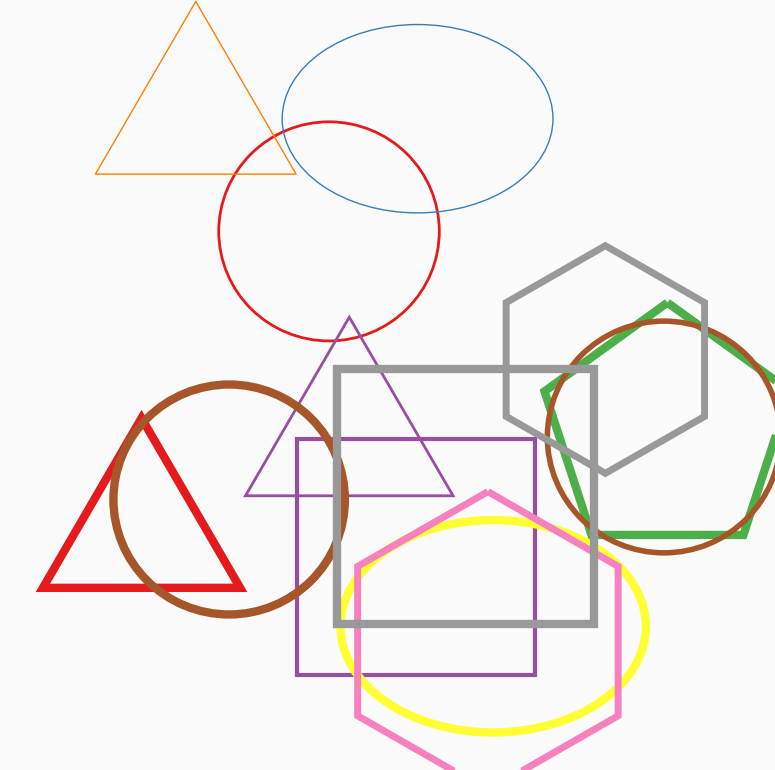[{"shape": "circle", "thickness": 1, "radius": 0.71, "center": [0.425, 0.7]}, {"shape": "triangle", "thickness": 3, "radius": 0.73, "center": [0.183, 0.31]}, {"shape": "oval", "thickness": 0.5, "radius": 0.87, "center": [0.539, 0.846]}, {"shape": "pentagon", "thickness": 3, "radius": 0.83, "center": [0.861, 0.44]}, {"shape": "triangle", "thickness": 1, "radius": 0.77, "center": [0.451, 0.433]}, {"shape": "square", "thickness": 1.5, "radius": 0.77, "center": [0.537, 0.277]}, {"shape": "triangle", "thickness": 0.5, "radius": 0.75, "center": [0.253, 0.849]}, {"shape": "oval", "thickness": 3, "radius": 0.99, "center": [0.636, 0.187]}, {"shape": "circle", "thickness": 2, "radius": 0.75, "center": [0.857, 0.432]}, {"shape": "circle", "thickness": 3, "radius": 0.75, "center": [0.296, 0.351]}, {"shape": "hexagon", "thickness": 2.5, "radius": 0.97, "center": [0.63, 0.167]}, {"shape": "hexagon", "thickness": 2.5, "radius": 0.74, "center": [0.781, 0.533]}, {"shape": "square", "thickness": 3, "radius": 0.83, "center": [0.601, 0.355]}]